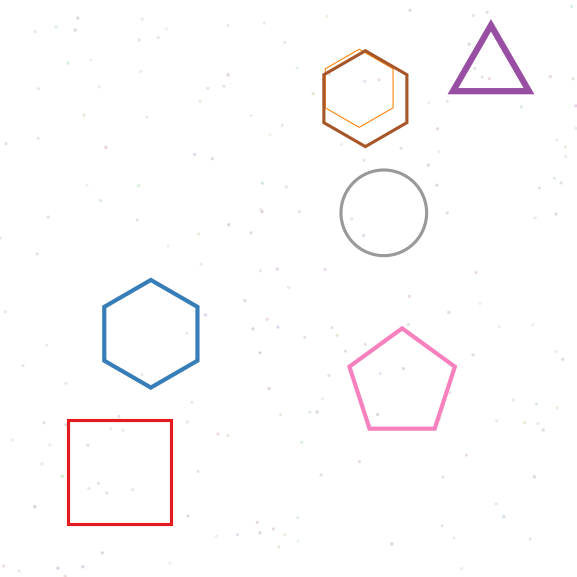[{"shape": "square", "thickness": 1.5, "radius": 0.45, "center": [0.207, 0.182]}, {"shape": "hexagon", "thickness": 2, "radius": 0.47, "center": [0.261, 0.421]}, {"shape": "triangle", "thickness": 3, "radius": 0.38, "center": [0.85, 0.879]}, {"shape": "hexagon", "thickness": 0.5, "radius": 0.34, "center": [0.622, 0.846]}, {"shape": "hexagon", "thickness": 1.5, "radius": 0.41, "center": [0.633, 0.828]}, {"shape": "pentagon", "thickness": 2, "radius": 0.48, "center": [0.696, 0.335]}, {"shape": "circle", "thickness": 1.5, "radius": 0.37, "center": [0.665, 0.631]}]